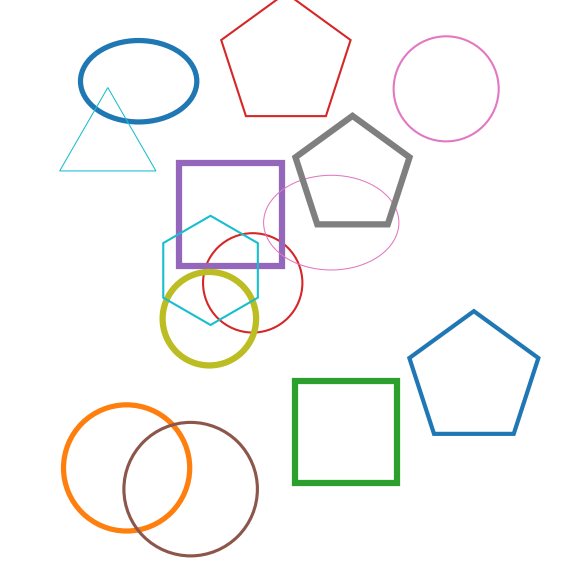[{"shape": "pentagon", "thickness": 2, "radius": 0.59, "center": [0.821, 0.343]}, {"shape": "oval", "thickness": 2.5, "radius": 0.5, "center": [0.24, 0.858]}, {"shape": "circle", "thickness": 2.5, "radius": 0.55, "center": [0.219, 0.189]}, {"shape": "square", "thickness": 3, "radius": 0.44, "center": [0.6, 0.252]}, {"shape": "circle", "thickness": 1, "radius": 0.43, "center": [0.438, 0.509]}, {"shape": "pentagon", "thickness": 1, "radius": 0.59, "center": [0.495, 0.893]}, {"shape": "square", "thickness": 3, "radius": 0.45, "center": [0.399, 0.628]}, {"shape": "circle", "thickness": 1.5, "radius": 0.58, "center": [0.33, 0.152]}, {"shape": "oval", "thickness": 0.5, "radius": 0.59, "center": [0.574, 0.614]}, {"shape": "circle", "thickness": 1, "radius": 0.45, "center": [0.773, 0.845]}, {"shape": "pentagon", "thickness": 3, "radius": 0.52, "center": [0.61, 0.695]}, {"shape": "circle", "thickness": 3, "radius": 0.4, "center": [0.363, 0.447]}, {"shape": "triangle", "thickness": 0.5, "radius": 0.48, "center": [0.187, 0.751]}, {"shape": "hexagon", "thickness": 1, "radius": 0.47, "center": [0.365, 0.531]}]